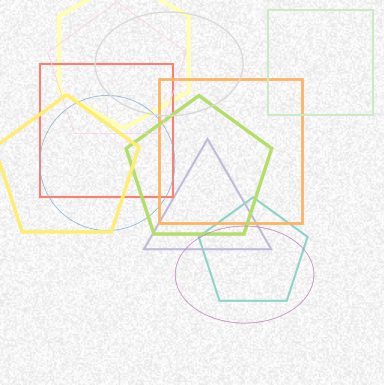[{"shape": "pentagon", "thickness": 1.5, "radius": 0.74, "center": [0.658, 0.339]}, {"shape": "hexagon", "thickness": 3, "radius": 0.97, "center": [0.322, 0.86]}, {"shape": "triangle", "thickness": 1.5, "radius": 0.95, "center": [0.539, 0.448]}, {"shape": "square", "thickness": 1.5, "radius": 0.87, "center": [0.277, 0.661]}, {"shape": "circle", "thickness": 0.5, "radius": 0.88, "center": [0.279, 0.577]}, {"shape": "square", "thickness": 2, "radius": 0.93, "center": [0.599, 0.607]}, {"shape": "pentagon", "thickness": 2.5, "radius": 0.99, "center": [0.517, 0.553]}, {"shape": "pentagon", "thickness": 0.5, "radius": 0.95, "center": [0.304, 0.806]}, {"shape": "oval", "thickness": 1, "radius": 0.96, "center": [0.439, 0.834]}, {"shape": "oval", "thickness": 0.5, "radius": 0.9, "center": [0.635, 0.287]}, {"shape": "square", "thickness": 1.5, "radius": 0.68, "center": [0.832, 0.838]}, {"shape": "pentagon", "thickness": 2.5, "radius": 0.98, "center": [0.174, 0.557]}]